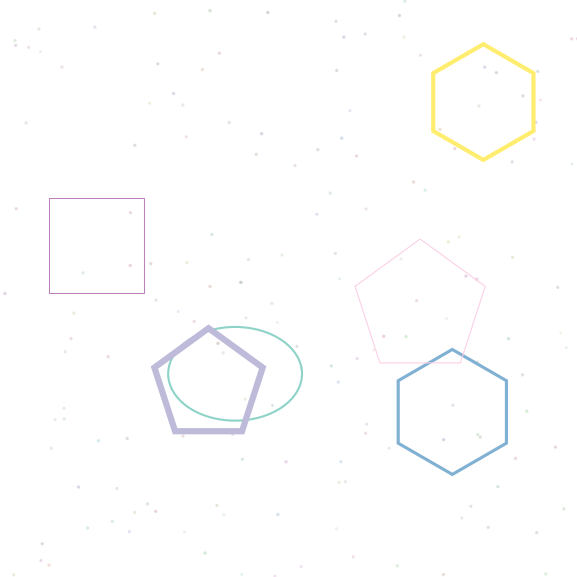[{"shape": "oval", "thickness": 1, "radius": 0.58, "center": [0.407, 0.352]}, {"shape": "pentagon", "thickness": 3, "radius": 0.49, "center": [0.361, 0.332]}, {"shape": "hexagon", "thickness": 1.5, "radius": 0.54, "center": [0.783, 0.286]}, {"shape": "pentagon", "thickness": 0.5, "radius": 0.59, "center": [0.728, 0.467]}, {"shape": "square", "thickness": 0.5, "radius": 0.41, "center": [0.167, 0.574]}, {"shape": "hexagon", "thickness": 2, "radius": 0.5, "center": [0.837, 0.822]}]